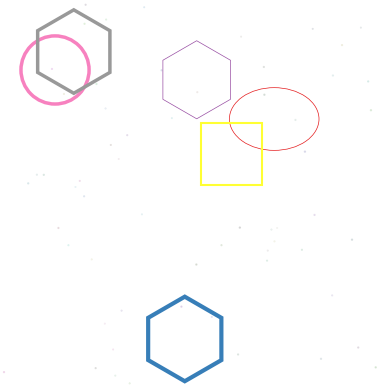[{"shape": "oval", "thickness": 0.5, "radius": 0.58, "center": [0.712, 0.691]}, {"shape": "hexagon", "thickness": 3, "radius": 0.55, "center": [0.48, 0.12]}, {"shape": "hexagon", "thickness": 0.5, "radius": 0.51, "center": [0.511, 0.793]}, {"shape": "square", "thickness": 1.5, "radius": 0.4, "center": [0.601, 0.601]}, {"shape": "circle", "thickness": 2.5, "radius": 0.44, "center": [0.143, 0.818]}, {"shape": "hexagon", "thickness": 2.5, "radius": 0.54, "center": [0.192, 0.866]}]